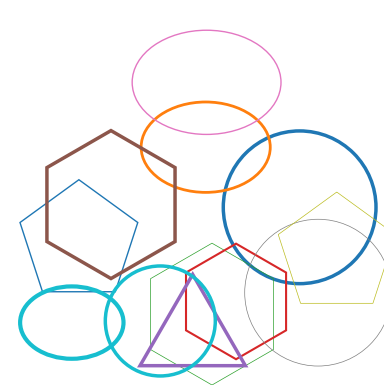[{"shape": "pentagon", "thickness": 1, "radius": 0.8, "center": [0.205, 0.372]}, {"shape": "circle", "thickness": 2.5, "radius": 0.99, "center": [0.778, 0.462]}, {"shape": "oval", "thickness": 2, "radius": 0.84, "center": [0.534, 0.618]}, {"shape": "hexagon", "thickness": 0.5, "radius": 0.92, "center": [0.551, 0.184]}, {"shape": "hexagon", "thickness": 1.5, "radius": 0.75, "center": [0.613, 0.217]}, {"shape": "triangle", "thickness": 2.5, "radius": 0.79, "center": [0.501, 0.129]}, {"shape": "hexagon", "thickness": 2.5, "radius": 0.96, "center": [0.288, 0.469]}, {"shape": "oval", "thickness": 1, "radius": 0.97, "center": [0.537, 0.786]}, {"shape": "circle", "thickness": 0.5, "radius": 0.95, "center": [0.826, 0.24]}, {"shape": "pentagon", "thickness": 0.5, "radius": 0.8, "center": [0.875, 0.341]}, {"shape": "oval", "thickness": 3, "radius": 0.67, "center": [0.187, 0.162]}, {"shape": "circle", "thickness": 2.5, "radius": 0.71, "center": [0.416, 0.166]}]